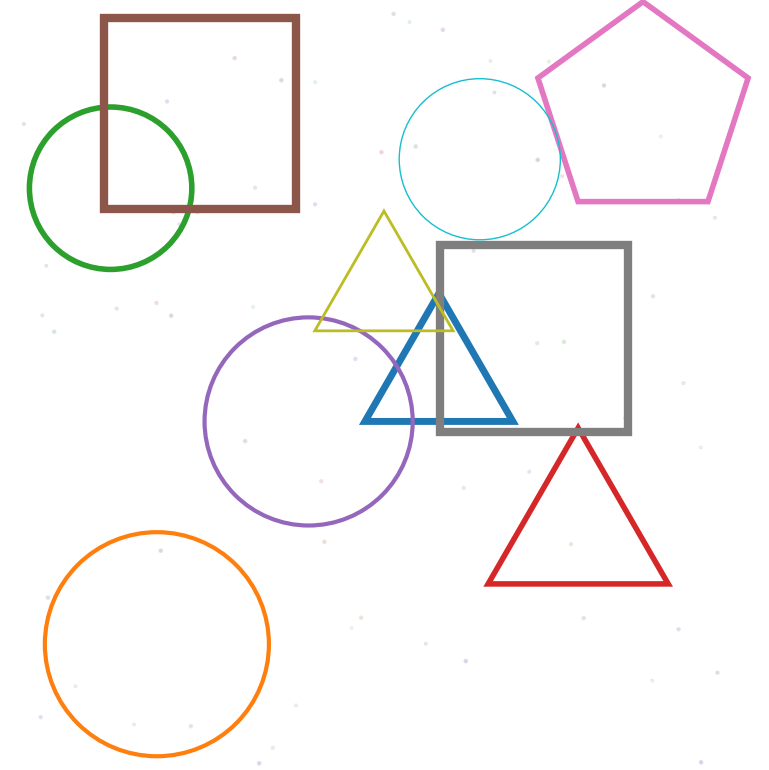[{"shape": "triangle", "thickness": 2.5, "radius": 0.55, "center": [0.57, 0.508]}, {"shape": "circle", "thickness": 1.5, "radius": 0.73, "center": [0.204, 0.163]}, {"shape": "circle", "thickness": 2, "radius": 0.53, "center": [0.144, 0.756]}, {"shape": "triangle", "thickness": 2, "radius": 0.68, "center": [0.751, 0.309]}, {"shape": "circle", "thickness": 1.5, "radius": 0.68, "center": [0.401, 0.453]}, {"shape": "square", "thickness": 3, "radius": 0.62, "center": [0.26, 0.853]}, {"shape": "pentagon", "thickness": 2, "radius": 0.72, "center": [0.835, 0.854]}, {"shape": "square", "thickness": 3, "radius": 0.61, "center": [0.693, 0.56]}, {"shape": "triangle", "thickness": 1, "radius": 0.52, "center": [0.499, 0.622]}, {"shape": "circle", "thickness": 0.5, "radius": 0.52, "center": [0.623, 0.793]}]